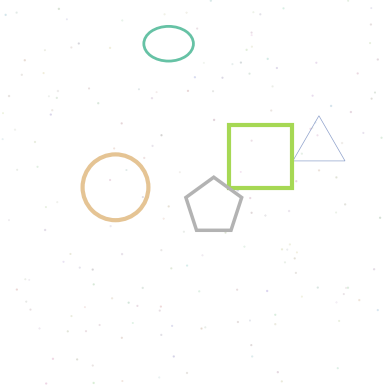[{"shape": "oval", "thickness": 2, "radius": 0.32, "center": [0.438, 0.886]}, {"shape": "triangle", "thickness": 0.5, "radius": 0.39, "center": [0.828, 0.621]}, {"shape": "square", "thickness": 3, "radius": 0.41, "center": [0.676, 0.593]}, {"shape": "circle", "thickness": 3, "radius": 0.43, "center": [0.3, 0.514]}, {"shape": "pentagon", "thickness": 2.5, "radius": 0.38, "center": [0.555, 0.463]}]